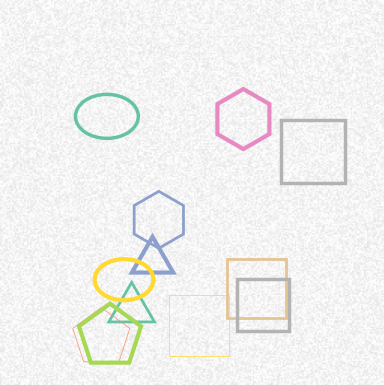[{"shape": "triangle", "thickness": 2, "radius": 0.34, "center": [0.342, 0.198]}, {"shape": "oval", "thickness": 2.5, "radius": 0.41, "center": [0.278, 0.698]}, {"shape": "pentagon", "thickness": 0.5, "radius": 0.39, "center": [0.263, 0.123]}, {"shape": "triangle", "thickness": 3, "radius": 0.31, "center": [0.396, 0.323]}, {"shape": "hexagon", "thickness": 2, "radius": 0.37, "center": [0.413, 0.429]}, {"shape": "hexagon", "thickness": 3, "radius": 0.39, "center": [0.632, 0.691]}, {"shape": "pentagon", "thickness": 3, "radius": 0.42, "center": [0.286, 0.127]}, {"shape": "square", "thickness": 0.5, "radius": 0.39, "center": [0.517, 0.155]}, {"shape": "oval", "thickness": 3, "radius": 0.38, "center": [0.322, 0.274]}, {"shape": "square", "thickness": 2, "radius": 0.38, "center": [0.667, 0.252]}, {"shape": "square", "thickness": 2.5, "radius": 0.41, "center": [0.813, 0.607]}, {"shape": "square", "thickness": 2.5, "radius": 0.33, "center": [0.683, 0.207]}]